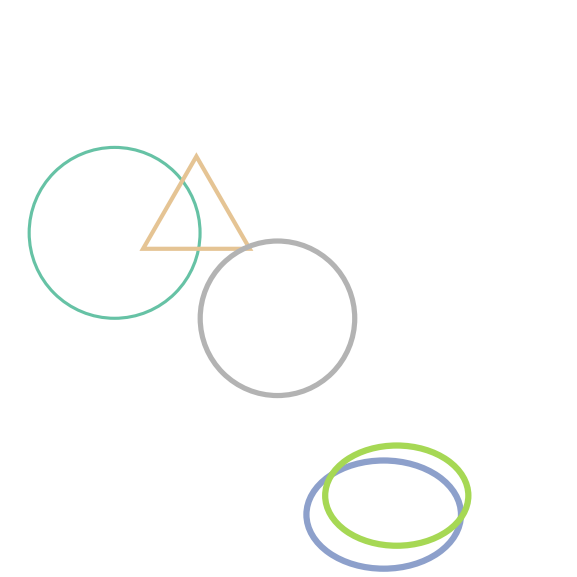[{"shape": "circle", "thickness": 1.5, "radius": 0.74, "center": [0.198, 0.596]}, {"shape": "oval", "thickness": 3, "radius": 0.67, "center": [0.664, 0.108]}, {"shape": "oval", "thickness": 3, "radius": 0.62, "center": [0.687, 0.141]}, {"shape": "triangle", "thickness": 2, "radius": 0.53, "center": [0.34, 0.622]}, {"shape": "circle", "thickness": 2.5, "radius": 0.67, "center": [0.48, 0.448]}]